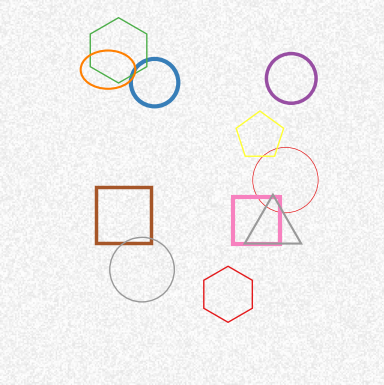[{"shape": "hexagon", "thickness": 1, "radius": 0.36, "center": [0.592, 0.236]}, {"shape": "circle", "thickness": 0.5, "radius": 0.42, "center": [0.741, 0.532]}, {"shape": "circle", "thickness": 3, "radius": 0.31, "center": [0.402, 0.785]}, {"shape": "hexagon", "thickness": 1, "radius": 0.42, "center": [0.308, 0.869]}, {"shape": "circle", "thickness": 2.5, "radius": 0.32, "center": [0.756, 0.796]}, {"shape": "oval", "thickness": 1.5, "radius": 0.36, "center": [0.281, 0.819]}, {"shape": "pentagon", "thickness": 1, "radius": 0.32, "center": [0.675, 0.647]}, {"shape": "square", "thickness": 2.5, "radius": 0.36, "center": [0.321, 0.442]}, {"shape": "square", "thickness": 3, "radius": 0.3, "center": [0.666, 0.428]}, {"shape": "circle", "thickness": 1, "radius": 0.42, "center": [0.369, 0.3]}, {"shape": "triangle", "thickness": 1.5, "radius": 0.42, "center": [0.709, 0.41]}]